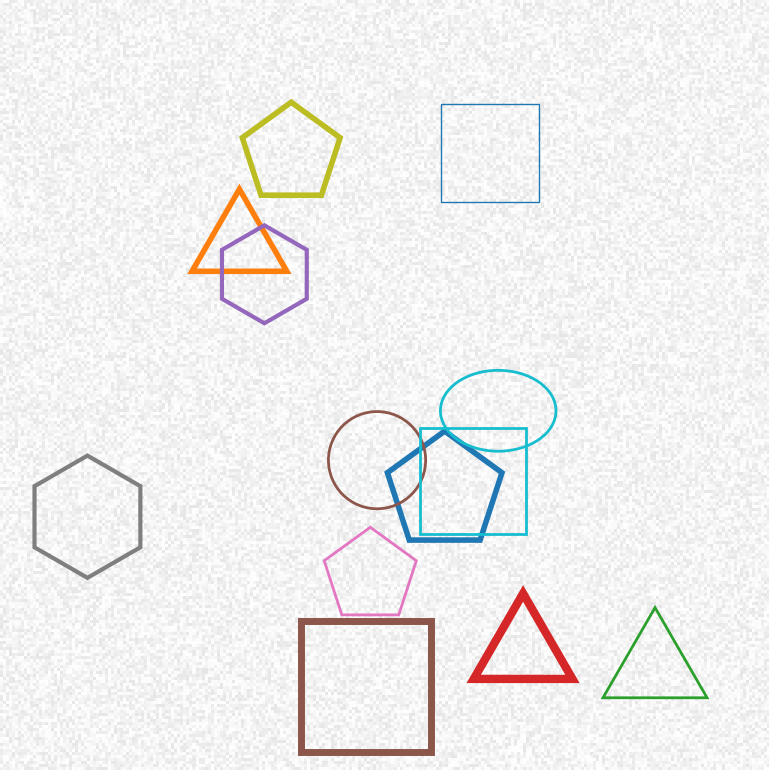[{"shape": "square", "thickness": 0.5, "radius": 0.32, "center": [0.636, 0.802]}, {"shape": "pentagon", "thickness": 2, "radius": 0.39, "center": [0.578, 0.362]}, {"shape": "triangle", "thickness": 2, "radius": 0.36, "center": [0.311, 0.683]}, {"shape": "triangle", "thickness": 1, "radius": 0.39, "center": [0.851, 0.133]}, {"shape": "triangle", "thickness": 3, "radius": 0.37, "center": [0.679, 0.155]}, {"shape": "hexagon", "thickness": 1.5, "radius": 0.32, "center": [0.343, 0.644]}, {"shape": "circle", "thickness": 1, "radius": 0.32, "center": [0.49, 0.402]}, {"shape": "square", "thickness": 2.5, "radius": 0.42, "center": [0.475, 0.108]}, {"shape": "pentagon", "thickness": 1, "radius": 0.31, "center": [0.481, 0.252]}, {"shape": "hexagon", "thickness": 1.5, "radius": 0.4, "center": [0.114, 0.329]}, {"shape": "pentagon", "thickness": 2, "radius": 0.33, "center": [0.378, 0.8]}, {"shape": "square", "thickness": 1, "radius": 0.34, "center": [0.615, 0.376]}, {"shape": "oval", "thickness": 1, "radius": 0.38, "center": [0.647, 0.467]}]